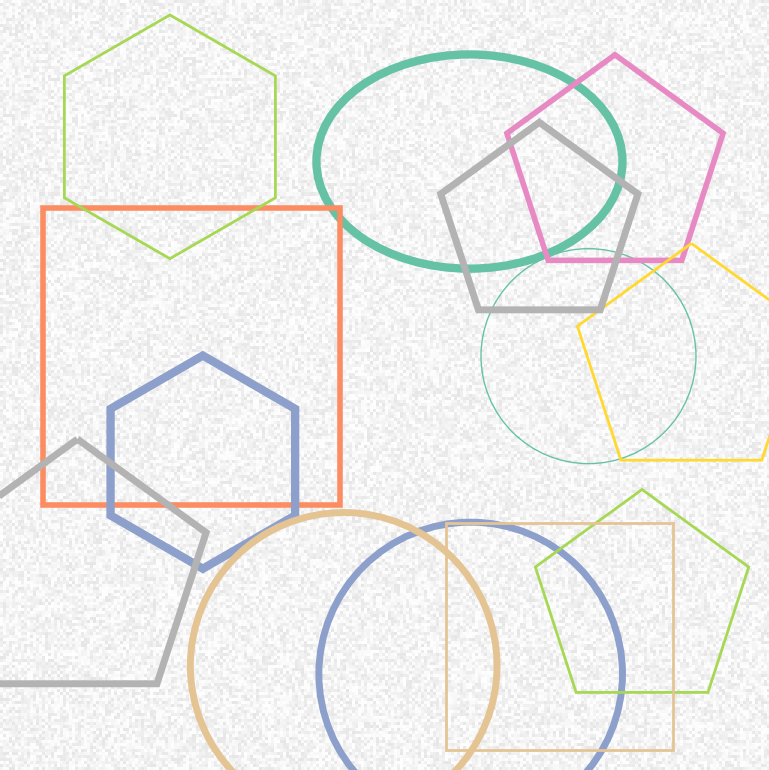[{"shape": "circle", "thickness": 0.5, "radius": 0.7, "center": [0.764, 0.537]}, {"shape": "oval", "thickness": 3, "radius": 0.99, "center": [0.61, 0.79]}, {"shape": "square", "thickness": 2, "radius": 0.97, "center": [0.249, 0.537]}, {"shape": "hexagon", "thickness": 3, "radius": 0.69, "center": [0.263, 0.4]}, {"shape": "circle", "thickness": 2.5, "radius": 0.99, "center": [0.611, 0.125]}, {"shape": "pentagon", "thickness": 2, "radius": 0.74, "center": [0.799, 0.781]}, {"shape": "pentagon", "thickness": 1, "radius": 0.73, "center": [0.834, 0.219]}, {"shape": "hexagon", "thickness": 1, "radius": 0.79, "center": [0.221, 0.822]}, {"shape": "pentagon", "thickness": 1, "radius": 0.78, "center": [0.898, 0.528]}, {"shape": "circle", "thickness": 2.5, "radius": 1.0, "center": [0.446, 0.135]}, {"shape": "square", "thickness": 1, "radius": 0.74, "center": [0.727, 0.174]}, {"shape": "pentagon", "thickness": 2.5, "radius": 0.88, "center": [0.101, 0.254]}, {"shape": "pentagon", "thickness": 2.5, "radius": 0.67, "center": [0.7, 0.707]}]